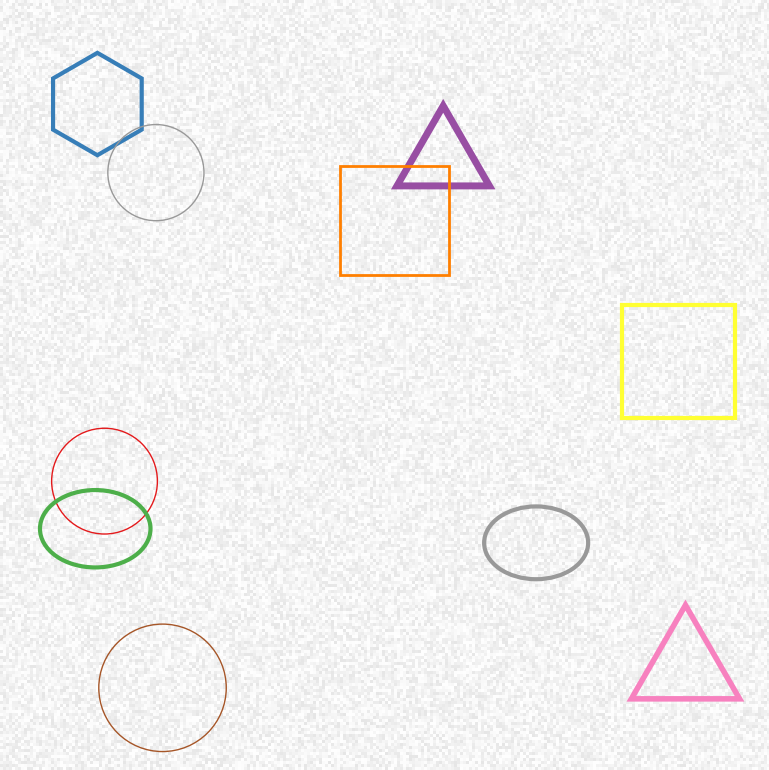[{"shape": "circle", "thickness": 0.5, "radius": 0.34, "center": [0.136, 0.375]}, {"shape": "hexagon", "thickness": 1.5, "radius": 0.33, "center": [0.126, 0.865]}, {"shape": "oval", "thickness": 1.5, "radius": 0.36, "center": [0.124, 0.313]}, {"shape": "triangle", "thickness": 2.5, "radius": 0.35, "center": [0.576, 0.793]}, {"shape": "square", "thickness": 1, "radius": 0.36, "center": [0.512, 0.714]}, {"shape": "square", "thickness": 1.5, "radius": 0.37, "center": [0.881, 0.531]}, {"shape": "circle", "thickness": 0.5, "radius": 0.41, "center": [0.211, 0.107]}, {"shape": "triangle", "thickness": 2, "radius": 0.41, "center": [0.89, 0.133]}, {"shape": "circle", "thickness": 0.5, "radius": 0.31, "center": [0.202, 0.776]}, {"shape": "oval", "thickness": 1.5, "radius": 0.34, "center": [0.696, 0.295]}]